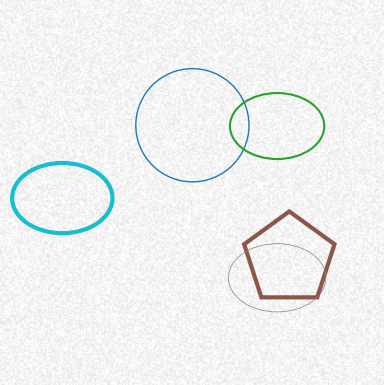[{"shape": "circle", "thickness": 1, "radius": 0.74, "center": [0.5, 0.675]}, {"shape": "oval", "thickness": 1.5, "radius": 0.61, "center": [0.72, 0.673]}, {"shape": "pentagon", "thickness": 3, "radius": 0.62, "center": [0.751, 0.327]}, {"shape": "oval", "thickness": 0.5, "radius": 0.63, "center": [0.72, 0.278]}, {"shape": "oval", "thickness": 3, "radius": 0.65, "center": [0.162, 0.485]}]